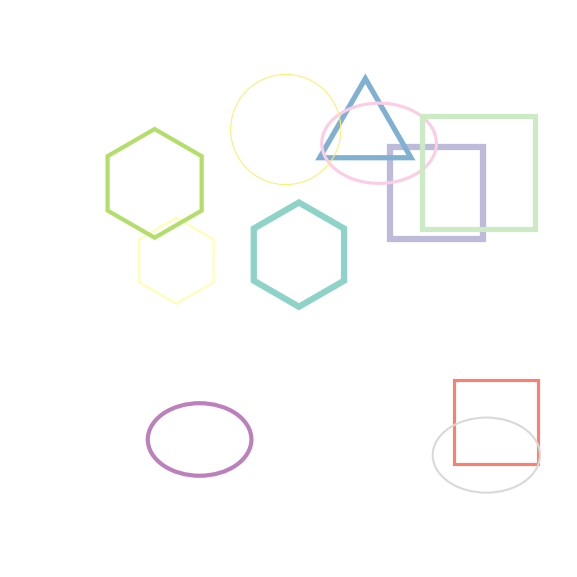[{"shape": "hexagon", "thickness": 3, "radius": 0.45, "center": [0.518, 0.558]}, {"shape": "hexagon", "thickness": 1, "radius": 0.37, "center": [0.305, 0.548]}, {"shape": "square", "thickness": 3, "radius": 0.4, "center": [0.756, 0.665]}, {"shape": "square", "thickness": 1.5, "radius": 0.36, "center": [0.859, 0.269]}, {"shape": "triangle", "thickness": 2.5, "radius": 0.46, "center": [0.633, 0.772]}, {"shape": "hexagon", "thickness": 2, "radius": 0.47, "center": [0.268, 0.682]}, {"shape": "oval", "thickness": 1.5, "radius": 0.5, "center": [0.656, 0.751]}, {"shape": "oval", "thickness": 1, "radius": 0.46, "center": [0.842, 0.211]}, {"shape": "oval", "thickness": 2, "radius": 0.45, "center": [0.346, 0.238]}, {"shape": "square", "thickness": 2.5, "radius": 0.49, "center": [0.828, 0.7]}, {"shape": "circle", "thickness": 0.5, "radius": 0.48, "center": [0.495, 0.775]}]